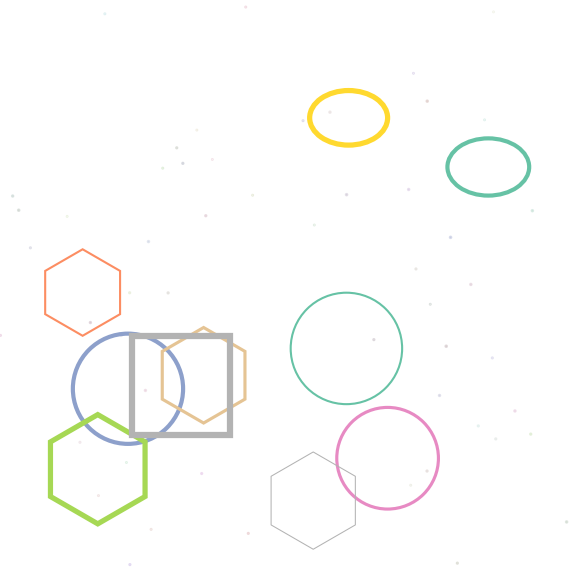[{"shape": "oval", "thickness": 2, "radius": 0.35, "center": [0.846, 0.71]}, {"shape": "circle", "thickness": 1, "radius": 0.48, "center": [0.6, 0.396]}, {"shape": "hexagon", "thickness": 1, "radius": 0.37, "center": [0.143, 0.493]}, {"shape": "circle", "thickness": 2, "radius": 0.48, "center": [0.222, 0.326]}, {"shape": "circle", "thickness": 1.5, "radius": 0.44, "center": [0.671, 0.206]}, {"shape": "hexagon", "thickness": 2.5, "radius": 0.47, "center": [0.169, 0.187]}, {"shape": "oval", "thickness": 2.5, "radius": 0.34, "center": [0.604, 0.795]}, {"shape": "hexagon", "thickness": 1.5, "radius": 0.41, "center": [0.353, 0.349]}, {"shape": "hexagon", "thickness": 0.5, "radius": 0.42, "center": [0.542, 0.132]}, {"shape": "square", "thickness": 3, "radius": 0.43, "center": [0.314, 0.331]}]